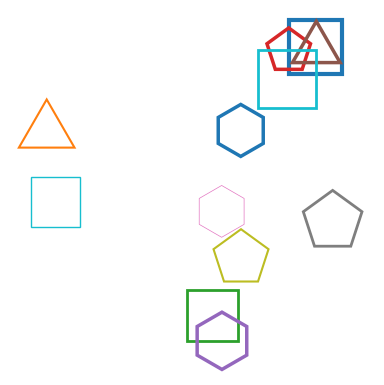[{"shape": "hexagon", "thickness": 2.5, "radius": 0.34, "center": [0.625, 0.661]}, {"shape": "square", "thickness": 3, "radius": 0.35, "center": [0.82, 0.878]}, {"shape": "triangle", "thickness": 1.5, "radius": 0.42, "center": [0.121, 0.658]}, {"shape": "square", "thickness": 2, "radius": 0.33, "center": [0.552, 0.181]}, {"shape": "pentagon", "thickness": 2.5, "radius": 0.3, "center": [0.75, 0.868]}, {"shape": "hexagon", "thickness": 2.5, "radius": 0.37, "center": [0.576, 0.115]}, {"shape": "triangle", "thickness": 2.5, "radius": 0.36, "center": [0.822, 0.873]}, {"shape": "hexagon", "thickness": 0.5, "radius": 0.34, "center": [0.576, 0.451]}, {"shape": "pentagon", "thickness": 2, "radius": 0.4, "center": [0.864, 0.425]}, {"shape": "pentagon", "thickness": 1.5, "radius": 0.38, "center": [0.626, 0.33]}, {"shape": "square", "thickness": 2, "radius": 0.37, "center": [0.745, 0.794]}, {"shape": "square", "thickness": 1, "radius": 0.32, "center": [0.144, 0.475]}]